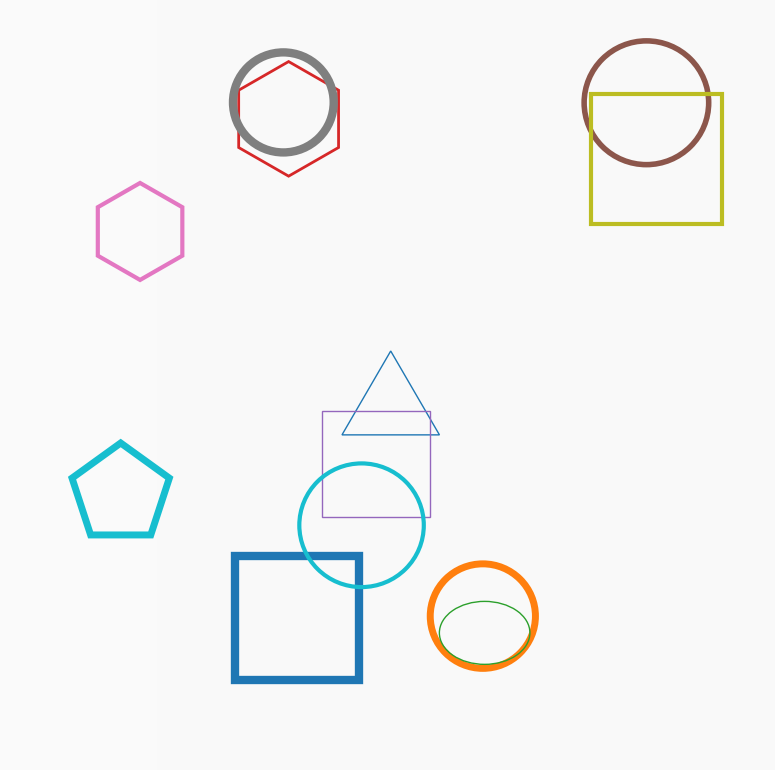[{"shape": "triangle", "thickness": 0.5, "radius": 0.36, "center": [0.504, 0.472]}, {"shape": "square", "thickness": 3, "radius": 0.4, "center": [0.383, 0.198]}, {"shape": "circle", "thickness": 2.5, "radius": 0.34, "center": [0.623, 0.2]}, {"shape": "oval", "thickness": 0.5, "radius": 0.29, "center": [0.625, 0.178]}, {"shape": "hexagon", "thickness": 1, "radius": 0.37, "center": [0.372, 0.846]}, {"shape": "square", "thickness": 0.5, "radius": 0.35, "center": [0.485, 0.398]}, {"shape": "circle", "thickness": 2, "radius": 0.4, "center": [0.834, 0.867]}, {"shape": "hexagon", "thickness": 1.5, "radius": 0.31, "center": [0.181, 0.699]}, {"shape": "circle", "thickness": 3, "radius": 0.32, "center": [0.366, 0.867]}, {"shape": "square", "thickness": 1.5, "radius": 0.42, "center": [0.847, 0.794]}, {"shape": "pentagon", "thickness": 2.5, "radius": 0.33, "center": [0.156, 0.359]}, {"shape": "circle", "thickness": 1.5, "radius": 0.4, "center": [0.467, 0.318]}]